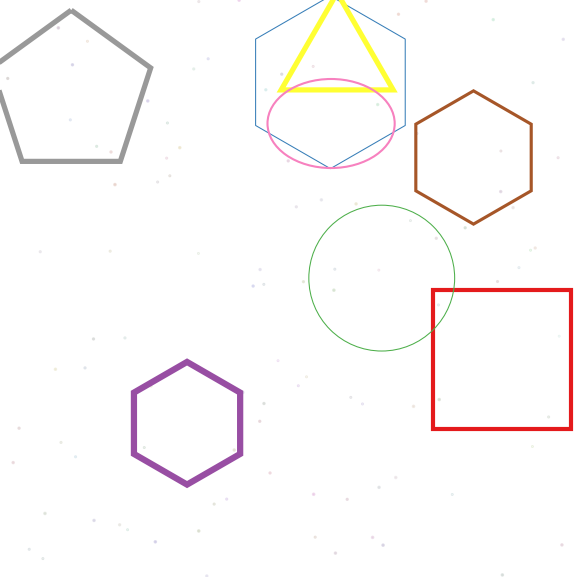[{"shape": "square", "thickness": 2, "radius": 0.6, "center": [0.87, 0.377]}, {"shape": "hexagon", "thickness": 0.5, "radius": 0.75, "center": [0.572, 0.857]}, {"shape": "circle", "thickness": 0.5, "radius": 0.63, "center": [0.661, 0.518]}, {"shape": "hexagon", "thickness": 3, "radius": 0.53, "center": [0.324, 0.266]}, {"shape": "triangle", "thickness": 2.5, "radius": 0.56, "center": [0.584, 0.899]}, {"shape": "hexagon", "thickness": 1.5, "radius": 0.58, "center": [0.82, 0.726]}, {"shape": "oval", "thickness": 1, "radius": 0.55, "center": [0.573, 0.785]}, {"shape": "pentagon", "thickness": 2.5, "radius": 0.72, "center": [0.123, 0.837]}]